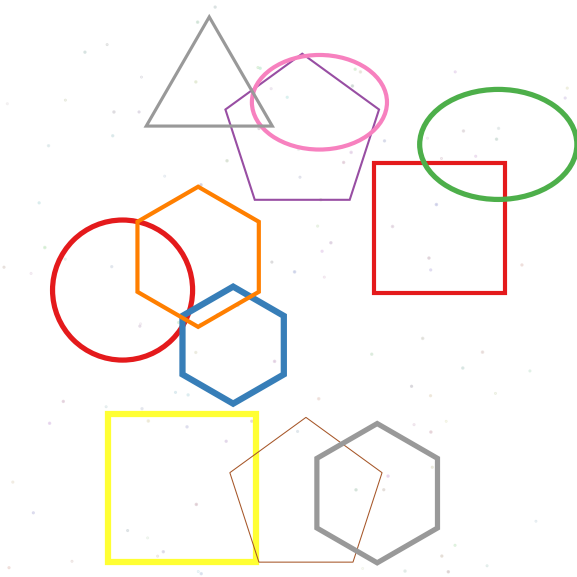[{"shape": "square", "thickness": 2, "radius": 0.56, "center": [0.761, 0.605]}, {"shape": "circle", "thickness": 2.5, "radius": 0.61, "center": [0.212, 0.497]}, {"shape": "hexagon", "thickness": 3, "radius": 0.51, "center": [0.404, 0.401]}, {"shape": "oval", "thickness": 2.5, "radius": 0.68, "center": [0.863, 0.749]}, {"shape": "pentagon", "thickness": 1, "radius": 0.7, "center": [0.523, 0.766]}, {"shape": "hexagon", "thickness": 2, "radius": 0.61, "center": [0.343, 0.554]}, {"shape": "square", "thickness": 3, "radius": 0.64, "center": [0.315, 0.154]}, {"shape": "pentagon", "thickness": 0.5, "radius": 0.69, "center": [0.53, 0.138]}, {"shape": "oval", "thickness": 2, "radius": 0.58, "center": [0.553, 0.822]}, {"shape": "hexagon", "thickness": 2.5, "radius": 0.6, "center": [0.653, 0.145]}, {"shape": "triangle", "thickness": 1.5, "radius": 0.63, "center": [0.362, 0.844]}]